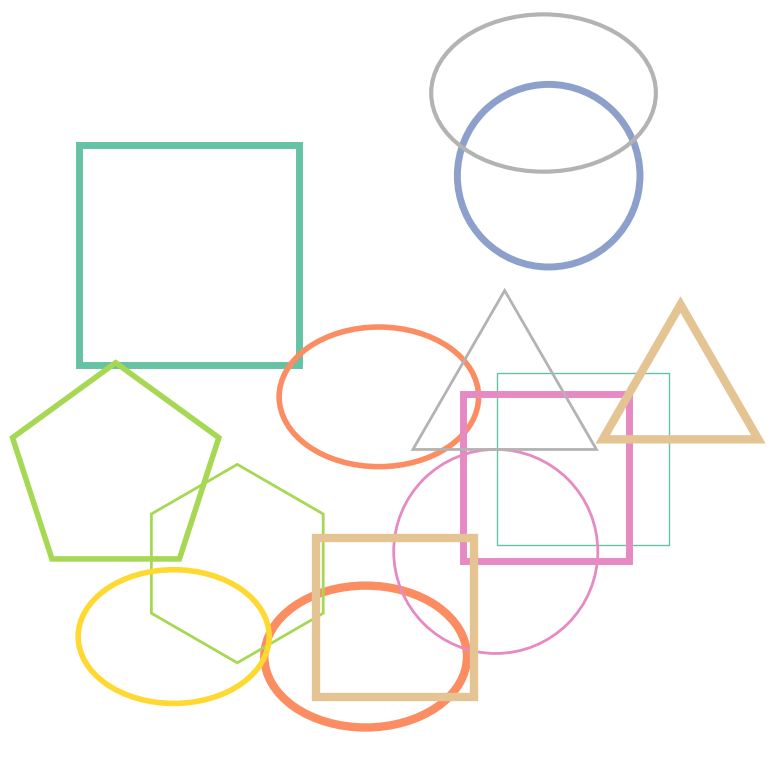[{"shape": "square", "thickness": 2.5, "radius": 0.71, "center": [0.245, 0.669]}, {"shape": "square", "thickness": 0.5, "radius": 0.56, "center": [0.757, 0.404]}, {"shape": "oval", "thickness": 2, "radius": 0.65, "center": [0.492, 0.485]}, {"shape": "oval", "thickness": 3, "radius": 0.66, "center": [0.475, 0.147]}, {"shape": "circle", "thickness": 2.5, "radius": 0.59, "center": [0.713, 0.772]}, {"shape": "square", "thickness": 2.5, "radius": 0.54, "center": [0.709, 0.38]}, {"shape": "circle", "thickness": 1, "radius": 0.66, "center": [0.644, 0.284]}, {"shape": "pentagon", "thickness": 2, "radius": 0.7, "center": [0.15, 0.388]}, {"shape": "hexagon", "thickness": 1, "radius": 0.64, "center": [0.308, 0.268]}, {"shape": "oval", "thickness": 2, "radius": 0.62, "center": [0.226, 0.173]}, {"shape": "square", "thickness": 3, "radius": 0.51, "center": [0.513, 0.198]}, {"shape": "triangle", "thickness": 3, "radius": 0.58, "center": [0.884, 0.488]}, {"shape": "triangle", "thickness": 1, "radius": 0.69, "center": [0.655, 0.485]}, {"shape": "oval", "thickness": 1.5, "radius": 0.73, "center": [0.706, 0.879]}]